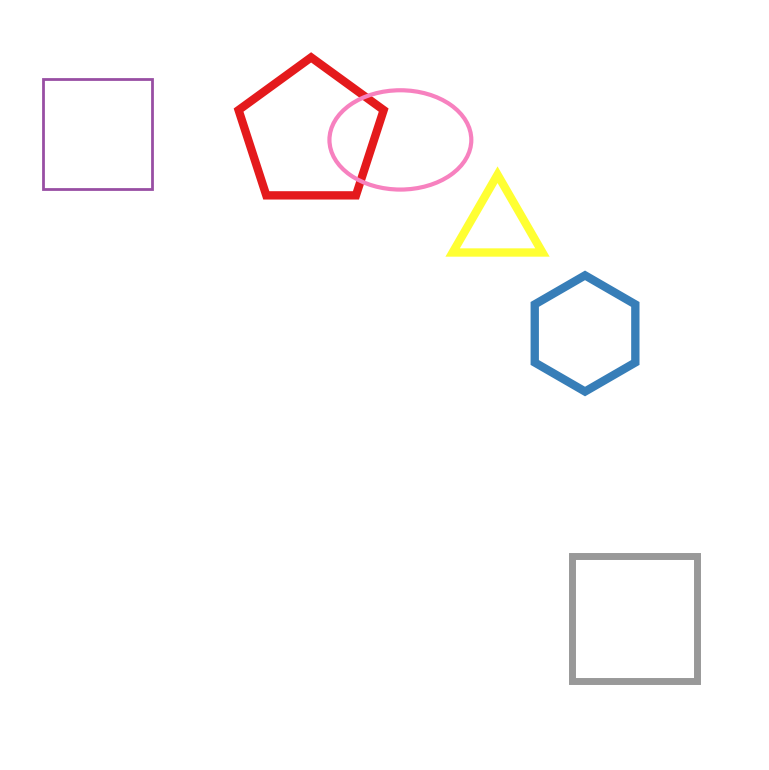[{"shape": "pentagon", "thickness": 3, "radius": 0.5, "center": [0.404, 0.826]}, {"shape": "hexagon", "thickness": 3, "radius": 0.38, "center": [0.76, 0.567]}, {"shape": "square", "thickness": 1, "radius": 0.36, "center": [0.127, 0.826]}, {"shape": "triangle", "thickness": 3, "radius": 0.34, "center": [0.646, 0.706]}, {"shape": "oval", "thickness": 1.5, "radius": 0.46, "center": [0.52, 0.818]}, {"shape": "square", "thickness": 2.5, "radius": 0.41, "center": [0.824, 0.196]}]